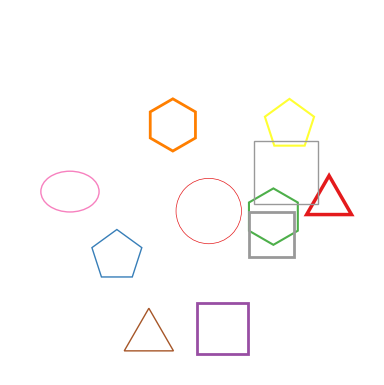[{"shape": "triangle", "thickness": 2.5, "radius": 0.34, "center": [0.855, 0.476]}, {"shape": "circle", "thickness": 0.5, "radius": 0.42, "center": [0.542, 0.452]}, {"shape": "pentagon", "thickness": 1, "radius": 0.34, "center": [0.304, 0.336]}, {"shape": "hexagon", "thickness": 1.5, "radius": 0.37, "center": [0.71, 0.437]}, {"shape": "square", "thickness": 2, "radius": 0.33, "center": [0.577, 0.146]}, {"shape": "hexagon", "thickness": 2, "radius": 0.34, "center": [0.449, 0.675]}, {"shape": "pentagon", "thickness": 1.5, "radius": 0.34, "center": [0.752, 0.676]}, {"shape": "triangle", "thickness": 1, "radius": 0.37, "center": [0.387, 0.126]}, {"shape": "oval", "thickness": 1, "radius": 0.38, "center": [0.182, 0.502]}, {"shape": "square", "thickness": 1, "radius": 0.41, "center": [0.743, 0.552]}, {"shape": "square", "thickness": 2, "radius": 0.29, "center": [0.704, 0.39]}]